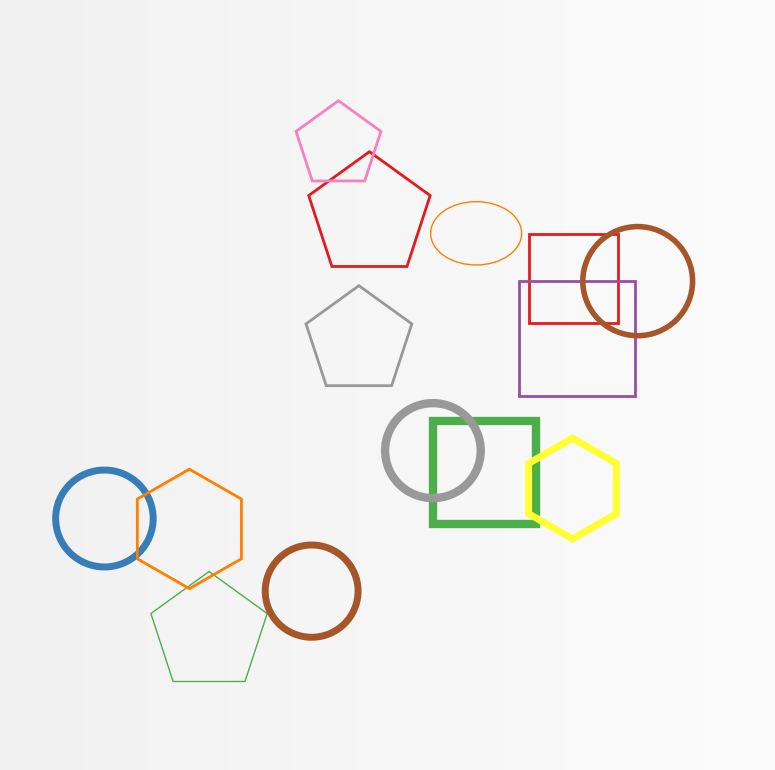[{"shape": "pentagon", "thickness": 1, "radius": 0.41, "center": [0.477, 0.721]}, {"shape": "square", "thickness": 1, "radius": 0.29, "center": [0.74, 0.638]}, {"shape": "circle", "thickness": 2.5, "radius": 0.31, "center": [0.135, 0.327]}, {"shape": "pentagon", "thickness": 0.5, "radius": 0.39, "center": [0.27, 0.179]}, {"shape": "square", "thickness": 3, "radius": 0.33, "center": [0.625, 0.386]}, {"shape": "square", "thickness": 1, "radius": 0.37, "center": [0.745, 0.56]}, {"shape": "oval", "thickness": 0.5, "radius": 0.29, "center": [0.614, 0.697]}, {"shape": "hexagon", "thickness": 1, "radius": 0.39, "center": [0.244, 0.313]}, {"shape": "hexagon", "thickness": 2.5, "radius": 0.33, "center": [0.739, 0.366]}, {"shape": "circle", "thickness": 2.5, "radius": 0.3, "center": [0.402, 0.232]}, {"shape": "circle", "thickness": 2, "radius": 0.35, "center": [0.823, 0.635]}, {"shape": "pentagon", "thickness": 1, "radius": 0.29, "center": [0.437, 0.812]}, {"shape": "pentagon", "thickness": 1, "radius": 0.36, "center": [0.463, 0.557]}, {"shape": "circle", "thickness": 3, "radius": 0.31, "center": [0.559, 0.415]}]